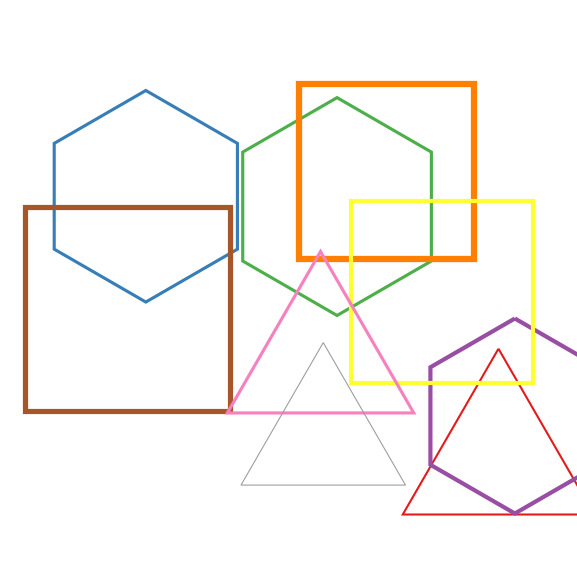[{"shape": "triangle", "thickness": 1, "radius": 0.96, "center": [0.863, 0.204]}, {"shape": "hexagon", "thickness": 1.5, "radius": 0.92, "center": [0.252, 0.659]}, {"shape": "hexagon", "thickness": 1.5, "radius": 0.94, "center": [0.584, 0.641]}, {"shape": "hexagon", "thickness": 2, "radius": 0.84, "center": [0.892, 0.279]}, {"shape": "square", "thickness": 3, "radius": 0.76, "center": [0.669, 0.703]}, {"shape": "square", "thickness": 2, "radius": 0.79, "center": [0.766, 0.493]}, {"shape": "square", "thickness": 2.5, "radius": 0.89, "center": [0.221, 0.464]}, {"shape": "triangle", "thickness": 1.5, "radius": 0.93, "center": [0.555, 0.377]}, {"shape": "triangle", "thickness": 0.5, "radius": 0.82, "center": [0.56, 0.241]}]